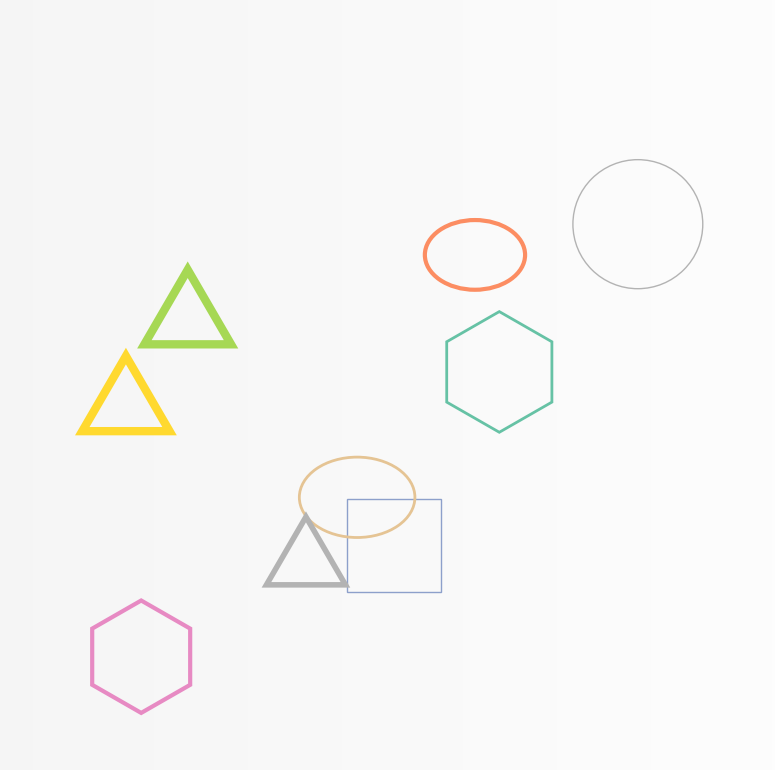[{"shape": "hexagon", "thickness": 1, "radius": 0.39, "center": [0.644, 0.517]}, {"shape": "oval", "thickness": 1.5, "radius": 0.32, "center": [0.613, 0.669]}, {"shape": "square", "thickness": 0.5, "radius": 0.3, "center": [0.508, 0.292]}, {"shape": "hexagon", "thickness": 1.5, "radius": 0.36, "center": [0.182, 0.147]}, {"shape": "triangle", "thickness": 3, "radius": 0.32, "center": [0.242, 0.585]}, {"shape": "triangle", "thickness": 3, "radius": 0.33, "center": [0.162, 0.473]}, {"shape": "oval", "thickness": 1, "radius": 0.37, "center": [0.461, 0.354]}, {"shape": "triangle", "thickness": 2, "radius": 0.29, "center": [0.395, 0.27]}, {"shape": "circle", "thickness": 0.5, "radius": 0.42, "center": [0.823, 0.709]}]